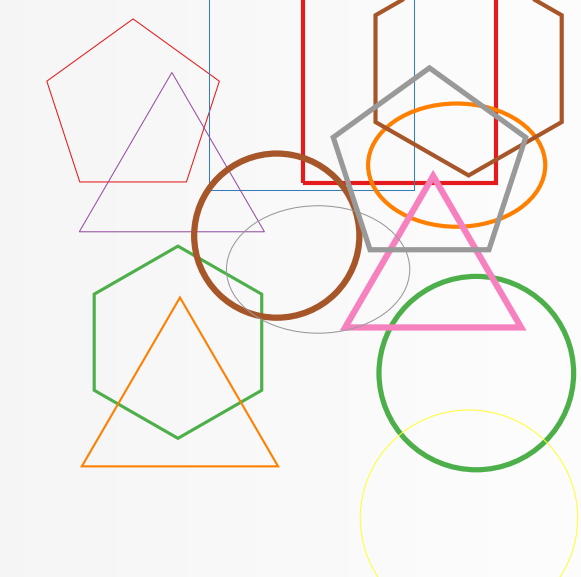[{"shape": "pentagon", "thickness": 0.5, "radius": 0.78, "center": [0.229, 0.81]}, {"shape": "square", "thickness": 2, "radius": 0.83, "center": [0.687, 0.848]}, {"shape": "square", "thickness": 0.5, "radius": 0.88, "center": [0.537, 0.847]}, {"shape": "circle", "thickness": 2.5, "radius": 0.84, "center": [0.819, 0.353]}, {"shape": "hexagon", "thickness": 1.5, "radius": 0.83, "center": [0.306, 0.407]}, {"shape": "triangle", "thickness": 0.5, "radius": 0.92, "center": [0.296, 0.69]}, {"shape": "triangle", "thickness": 1, "radius": 0.97, "center": [0.31, 0.289]}, {"shape": "oval", "thickness": 2, "radius": 0.76, "center": [0.786, 0.713]}, {"shape": "circle", "thickness": 0.5, "radius": 0.94, "center": [0.807, 0.102]}, {"shape": "circle", "thickness": 3, "radius": 0.71, "center": [0.476, 0.591]}, {"shape": "hexagon", "thickness": 2, "radius": 0.92, "center": [0.806, 0.88]}, {"shape": "triangle", "thickness": 3, "radius": 0.87, "center": [0.745, 0.52]}, {"shape": "pentagon", "thickness": 2.5, "radius": 0.87, "center": [0.739, 0.707]}, {"shape": "oval", "thickness": 0.5, "radius": 0.79, "center": [0.547, 0.533]}]